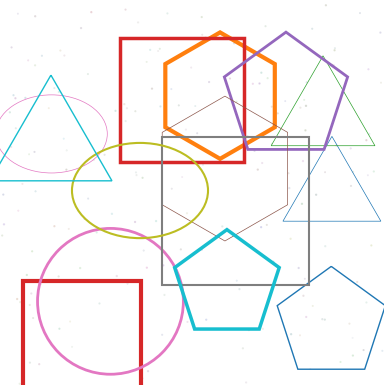[{"shape": "pentagon", "thickness": 1, "radius": 0.74, "center": [0.86, 0.16]}, {"shape": "triangle", "thickness": 0.5, "radius": 0.73, "center": [0.862, 0.499]}, {"shape": "hexagon", "thickness": 3, "radius": 0.82, "center": [0.572, 0.752]}, {"shape": "triangle", "thickness": 0.5, "radius": 0.78, "center": [0.839, 0.699]}, {"shape": "square", "thickness": 2.5, "radius": 0.81, "center": [0.473, 0.741]}, {"shape": "square", "thickness": 3, "radius": 0.77, "center": [0.212, 0.118]}, {"shape": "pentagon", "thickness": 2, "radius": 0.84, "center": [0.743, 0.748]}, {"shape": "hexagon", "thickness": 0.5, "radius": 0.94, "center": [0.584, 0.562]}, {"shape": "oval", "thickness": 0.5, "radius": 0.72, "center": [0.134, 0.652]}, {"shape": "circle", "thickness": 2, "radius": 0.95, "center": [0.287, 0.217]}, {"shape": "square", "thickness": 1.5, "radius": 0.96, "center": [0.612, 0.452]}, {"shape": "oval", "thickness": 1.5, "radius": 0.88, "center": [0.364, 0.505]}, {"shape": "triangle", "thickness": 1, "radius": 0.92, "center": [0.132, 0.622]}, {"shape": "pentagon", "thickness": 2.5, "radius": 0.71, "center": [0.589, 0.261]}]